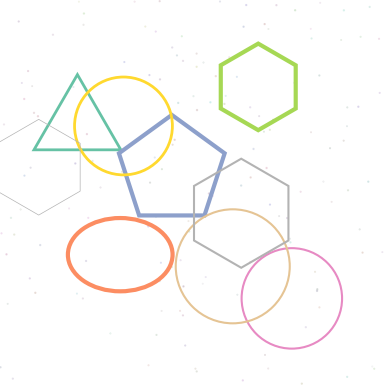[{"shape": "triangle", "thickness": 2, "radius": 0.65, "center": [0.201, 0.676]}, {"shape": "oval", "thickness": 3, "radius": 0.68, "center": [0.312, 0.339]}, {"shape": "pentagon", "thickness": 3, "radius": 0.72, "center": [0.446, 0.557]}, {"shape": "circle", "thickness": 1.5, "radius": 0.65, "center": [0.758, 0.225]}, {"shape": "hexagon", "thickness": 3, "radius": 0.56, "center": [0.671, 0.774]}, {"shape": "circle", "thickness": 2, "radius": 0.64, "center": [0.321, 0.673]}, {"shape": "circle", "thickness": 1.5, "radius": 0.74, "center": [0.605, 0.308]}, {"shape": "hexagon", "thickness": 1.5, "radius": 0.71, "center": [0.627, 0.446]}, {"shape": "hexagon", "thickness": 0.5, "radius": 0.62, "center": [0.101, 0.566]}]